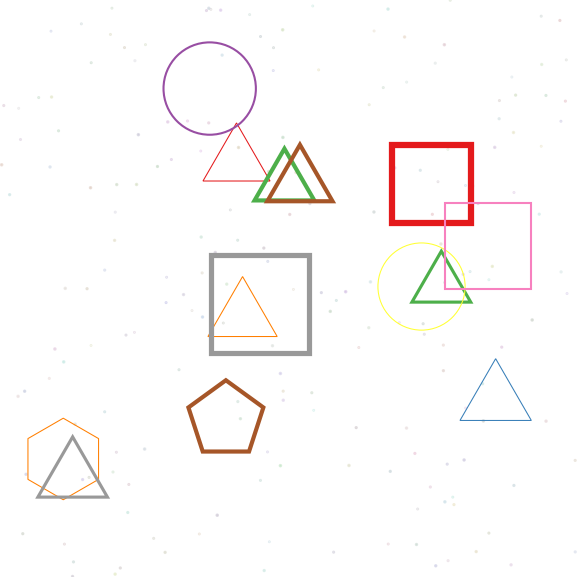[{"shape": "square", "thickness": 3, "radius": 0.34, "center": [0.747, 0.68]}, {"shape": "triangle", "thickness": 0.5, "radius": 0.34, "center": [0.41, 0.719]}, {"shape": "triangle", "thickness": 0.5, "radius": 0.36, "center": [0.858, 0.307]}, {"shape": "triangle", "thickness": 2, "radius": 0.3, "center": [0.493, 0.682]}, {"shape": "triangle", "thickness": 1.5, "radius": 0.29, "center": [0.764, 0.505]}, {"shape": "circle", "thickness": 1, "radius": 0.4, "center": [0.363, 0.846]}, {"shape": "hexagon", "thickness": 0.5, "radius": 0.35, "center": [0.11, 0.204]}, {"shape": "triangle", "thickness": 0.5, "radius": 0.35, "center": [0.42, 0.451]}, {"shape": "circle", "thickness": 0.5, "radius": 0.38, "center": [0.73, 0.503]}, {"shape": "triangle", "thickness": 2, "radius": 0.33, "center": [0.519, 0.683]}, {"shape": "pentagon", "thickness": 2, "radius": 0.34, "center": [0.391, 0.272]}, {"shape": "square", "thickness": 1, "radius": 0.38, "center": [0.845, 0.573]}, {"shape": "triangle", "thickness": 1.5, "radius": 0.35, "center": [0.126, 0.173]}, {"shape": "square", "thickness": 2.5, "radius": 0.42, "center": [0.449, 0.473]}]